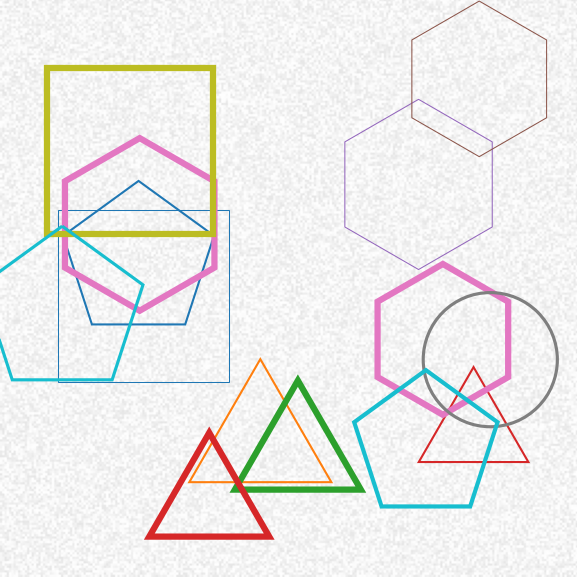[{"shape": "square", "thickness": 0.5, "radius": 0.74, "center": [0.249, 0.487]}, {"shape": "pentagon", "thickness": 1, "radius": 0.69, "center": [0.24, 0.548]}, {"shape": "triangle", "thickness": 1, "radius": 0.71, "center": [0.451, 0.235]}, {"shape": "triangle", "thickness": 3, "radius": 0.63, "center": [0.516, 0.214]}, {"shape": "triangle", "thickness": 1, "radius": 0.55, "center": [0.82, 0.254]}, {"shape": "triangle", "thickness": 3, "radius": 0.6, "center": [0.362, 0.13]}, {"shape": "hexagon", "thickness": 0.5, "radius": 0.74, "center": [0.725, 0.68]}, {"shape": "hexagon", "thickness": 0.5, "radius": 0.67, "center": [0.83, 0.863]}, {"shape": "hexagon", "thickness": 3, "radius": 0.65, "center": [0.767, 0.411]}, {"shape": "hexagon", "thickness": 3, "radius": 0.75, "center": [0.242, 0.611]}, {"shape": "circle", "thickness": 1.5, "radius": 0.58, "center": [0.849, 0.376]}, {"shape": "square", "thickness": 3, "radius": 0.72, "center": [0.225, 0.737]}, {"shape": "pentagon", "thickness": 1.5, "radius": 0.74, "center": [0.108, 0.46]}, {"shape": "pentagon", "thickness": 2, "radius": 0.65, "center": [0.737, 0.228]}]